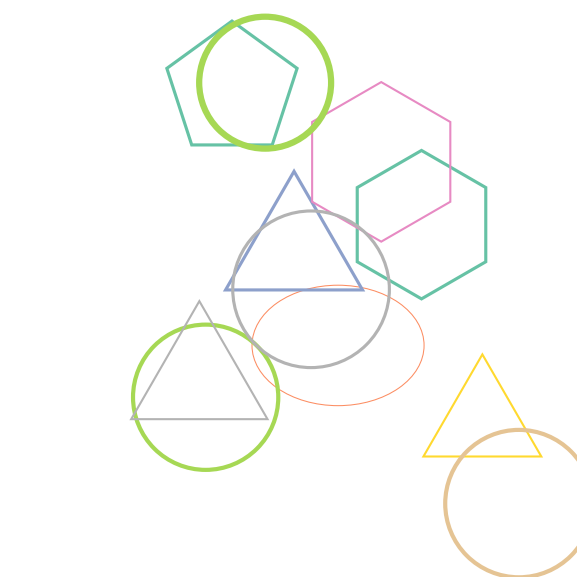[{"shape": "hexagon", "thickness": 1.5, "radius": 0.64, "center": [0.73, 0.61]}, {"shape": "pentagon", "thickness": 1.5, "radius": 0.59, "center": [0.402, 0.844]}, {"shape": "oval", "thickness": 0.5, "radius": 0.74, "center": [0.585, 0.401]}, {"shape": "triangle", "thickness": 1.5, "radius": 0.68, "center": [0.509, 0.566]}, {"shape": "hexagon", "thickness": 1, "radius": 0.69, "center": [0.66, 0.719]}, {"shape": "circle", "thickness": 3, "radius": 0.57, "center": [0.459, 0.856]}, {"shape": "circle", "thickness": 2, "radius": 0.63, "center": [0.356, 0.311]}, {"shape": "triangle", "thickness": 1, "radius": 0.59, "center": [0.835, 0.268]}, {"shape": "circle", "thickness": 2, "radius": 0.64, "center": [0.899, 0.127]}, {"shape": "triangle", "thickness": 1, "radius": 0.68, "center": [0.345, 0.341]}, {"shape": "circle", "thickness": 1.5, "radius": 0.68, "center": [0.539, 0.498]}]